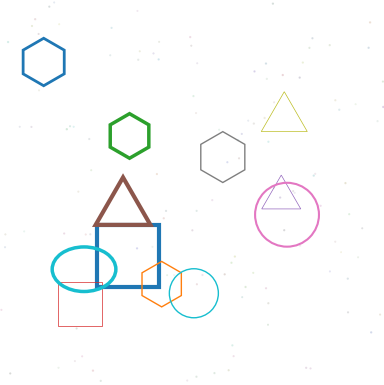[{"shape": "square", "thickness": 3, "radius": 0.4, "center": [0.331, 0.334]}, {"shape": "hexagon", "thickness": 2, "radius": 0.31, "center": [0.113, 0.839]}, {"shape": "hexagon", "thickness": 1, "radius": 0.29, "center": [0.42, 0.262]}, {"shape": "hexagon", "thickness": 2.5, "radius": 0.29, "center": [0.336, 0.647]}, {"shape": "square", "thickness": 0.5, "radius": 0.29, "center": [0.207, 0.21]}, {"shape": "triangle", "thickness": 0.5, "radius": 0.29, "center": [0.731, 0.487]}, {"shape": "triangle", "thickness": 3, "radius": 0.41, "center": [0.32, 0.457]}, {"shape": "circle", "thickness": 1.5, "radius": 0.41, "center": [0.746, 0.442]}, {"shape": "hexagon", "thickness": 1, "radius": 0.33, "center": [0.579, 0.592]}, {"shape": "triangle", "thickness": 0.5, "radius": 0.35, "center": [0.738, 0.693]}, {"shape": "circle", "thickness": 1, "radius": 0.32, "center": [0.504, 0.238]}, {"shape": "oval", "thickness": 2.5, "radius": 0.41, "center": [0.218, 0.301]}]